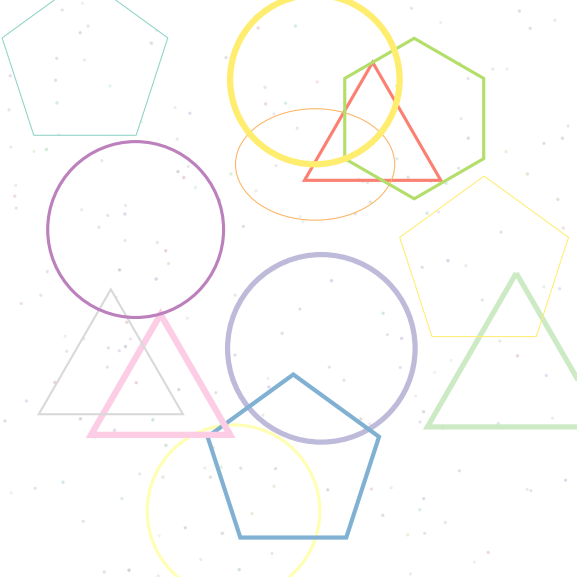[{"shape": "pentagon", "thickness": 0.5, "radius": 0.75, "center": [0.147, 0.887]}, {"shape": "circle", "thickness": 1.5, "radius": 0.75, "center": [0.404, 0.114]}, {"shape": "circle", "thickness": 2.5, "radius": 0.81, "center": [0.556, 0.396]}, {"shape": "triangle", "thickness": 1.5, "radius": 0.68, "center": [0.645, 0.755]}, {"shape": "pentagon", "thickness": 2, "radius": 0.78, "center": [0.508, 0.195]}, {"shape": "oval", "thickness": 0.5, "radius": 0.69, "center": [0.546, 0.714]}, {"shape": "hexagon", "thickness": 1.5, "radius": 0.69, "center": [0.717, 0.794]}, {"shape": "triangle", "thickness": 3, "radius": 0.7, "center": [0.278, 0.316]}, {"shape": "triangle", "thickness": 1, "radius": 0.72, "center": [0.192, 0.354]}, {"shape": "circle", "thickness": 1.5, "radius": 0.76, "center": [0.235, 0.602]}, {"shape": "triangle", "thickness": 2.5, "radius": 0.89, "center": [0.894, 0.349]}, {"shape": "circle", "thickness": 3, "radius": 0.73, "center": [0.545, 0.861]}, {"shape": "pentagon", "thickness": 0.5, "radius": 0.77, "center": [0.838, 0.541]}]